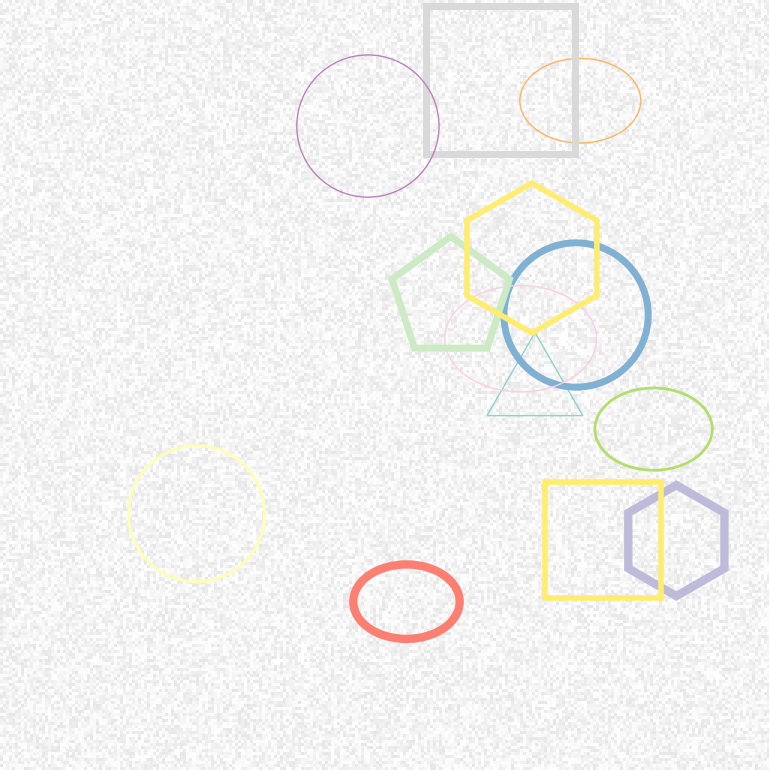[{"shape": "triangle", "thickness": 0.5, "radius": 0.36, "center": [0.695, 0.496]}, {"shape": "circle", "thickness": 1, "radius": 0.44, "center": [0.255, 0.333]}, {"shape": "hexagon", "thickness": 3, "radius": 0.36, "center": [0.878, 0.298]}, {"shape": "oval", "thickness": 3, "radius": 0.35, "center": [0.528, 0.219]}, {"shape": "circle", "thickness": 2.5, "radius": 0.47, "center": [0.748, 0.591]}, {"shape": "oval", "thickness": 0.5, "radius": 0.39, "center": [0.754, 0.869]}, {"shape": "oval", "thickness": 1, "radius": 0.38, "center": [0.849, 0.443]}, {"shape": "oval", "thickness": 0.5, "radius": 0.49, "center": [0.676, 0.56]}, {"shape": "square", "thickness": 2.5, "radius": 0.48, "center": [0.65, 0.896]}, {"shape": "circle", "thickness": 0.5, "radius": 0.46, "center": [0.478, 0.836]}, {"shape": "pentagon", "thickness": 2.5, "radius": 0.4, "center": [0.585, 0.613]}, {"shape": "hexagon", "thickness": 2, "radius": 0.49, "center": [0.691, 0.665]}, {"shape": "square", "thickness": 2, "radius": 0.38, "center": [0.783, 0.299]}]